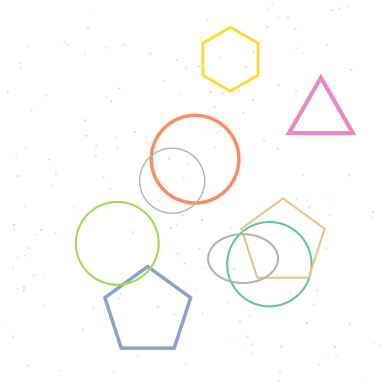[{"shape": "circle", "thickness": 1.5, "radius": 0.55, "center": [0.7, 0.314]}, {"shape": "circle", "thickness": 2.5, "radius": 0.57, "center": [0.507, 0.587]}, {"shape": "pentagon", "thickness": 2.5, "radius": 0.59, "center": [0.384, 0.191]}, {"shape": "triangle", "thickness": 3, "radius": 0.48, "center": [0.834, 0.702]}, {"shape": "circle", "thickness": 1.5, "radius": 0.54, "center": [0.305, 0.368]}, {"shape": "hexagon", "thickness": 2, "radius": 0.41, "center": [0.599, 0.846]}, {"shape": "pentagon", "thickness": 1.5, "radius": 0.57, "center": [0.735, 0.371]}, {"shape": "oval", "thickness": 1.5, "radius": 0.45, "center": [0.631, 0.328]}, {"shape": "circle", "thickness": 1, "radius": 0.42, "center": [0.447, 0.531]}]